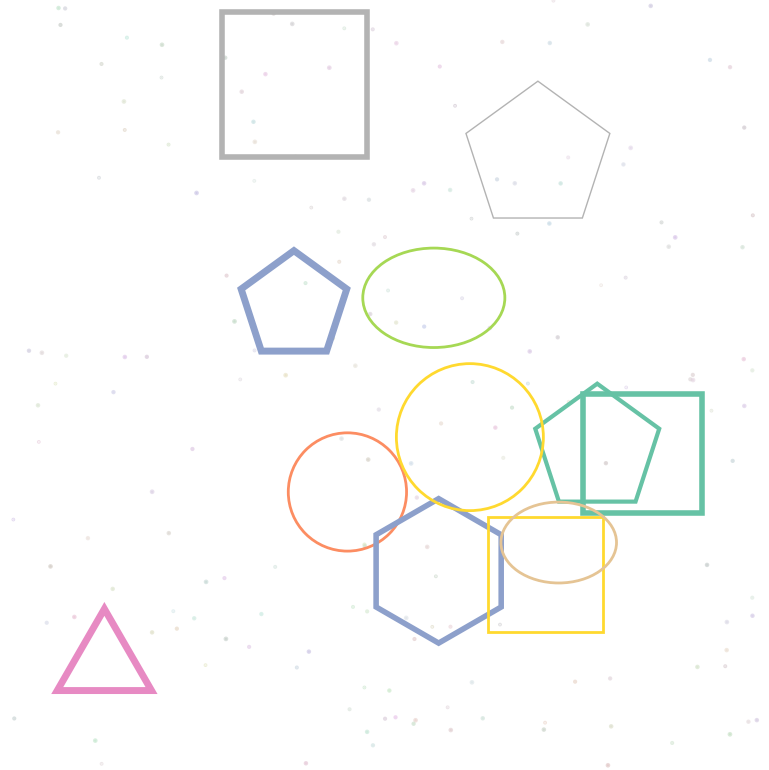[{"shape": "pentagon", "thickness": 1.5, "radius": 0.42, "center": [0.776, 0.417]}, {"shape": "square", "thickness": 2, "radius": 0.39, "center": [0.835, 0.411]}, {"shape": "circle", "thickness": 1, "radius": 0.38, "center": [0.451, 0.361]}, {"shape": "hexagon", "thickness": 2, "radius": 0.47, "center": [0.57, 0.259]}, {"shape": "pentagon", "thickness": 2.5, "radius": 0.36, "center": [0.382, 0.602]}, {"shape": "triangle", "thickness": 2.5, "radius": 0.35, "center": [0.136, 0.139]}, {"shape": "oval", "thickness": 1, "radius": 0.46, "center": [0.563, 0.613]}, {"shape": "square", "thickness": 1, "radius": 0.37, "center": [0.708, 0.255]}, {"shape": "circle", "thickness": 1, "radius": 0.48, "center": [0.61, 0.432]}, {"shape": "oval", "thickness": 1, "radius": 0.38, "center": [0.726, 0.295]}, {"shape": "square", "thickness": 2, "radius": 0.47, "center": [0.383, 0.89]}, {"shape": "pentagon", "thickness": 0.5, "radius": 0.49, "center": [0.699, 0.796]}]